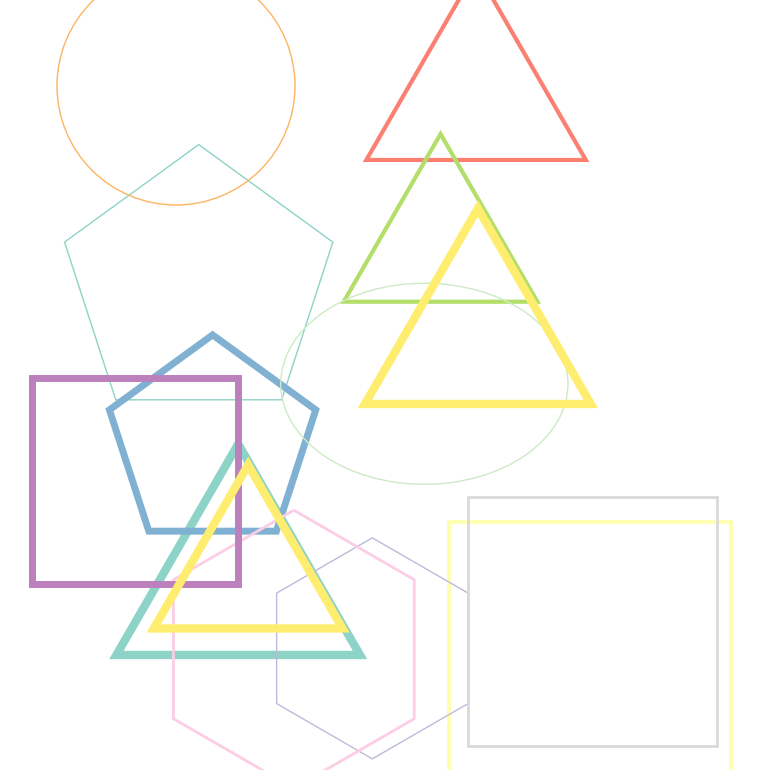[{"shape": "triangle", "thickness": 3, "radius": 0.91, "center": [0.309, 0.241]}, {"shape": "pentagon", "thickness": 0.5, "radius": 0.92, "center": [0.258, 0.629]}, {"shape": "square", "thickness": 1.5, "radius": 0.92, "center": [0.766, 0.139]}, {"shape": "hexagon", "thickness": 0.5, "radius": 0.72, "center": [0.484, 0.158]}, {"shape": "triangle", "thickness": 1.5, "radius": 0.82, "center": [0.618, 0.875]}, {"shape": "pentagon", "thickness": 2.5, "radius": 0.7, "center": [0.276, 0.424]}, {"shape": "circle", "thickness": 0.5, "radius": 0.77, "center": [0.229, 0.888]}, {"shape": "triangle", "thickness": 1.5, "radius": 0.73, "center": [0.572, 0.681]}, {"shape": "hexagon", "thickness": 1, "radius": 0.9, "center": [0.382, 0.157]}, {"shape": "square", "thickness": 1, "radius": 0.81, "center": [0.77, 0.193]}, {"shape": "square", "thickness": 2.5, "radius": 0.67, "center": [0.176, 0.375]}, {"shape": "oval", "thickness": 0.5, "radius": 0.93, "center": [0.551, 0.502]}, {"shape": "triangle", "thickness": 3, "radius": 0.85, "center": [0.621, 0.56]}, {"shape": "triangle", "thickness": 3, "radius": 0.71, "center": [0.322, 0.255]}]